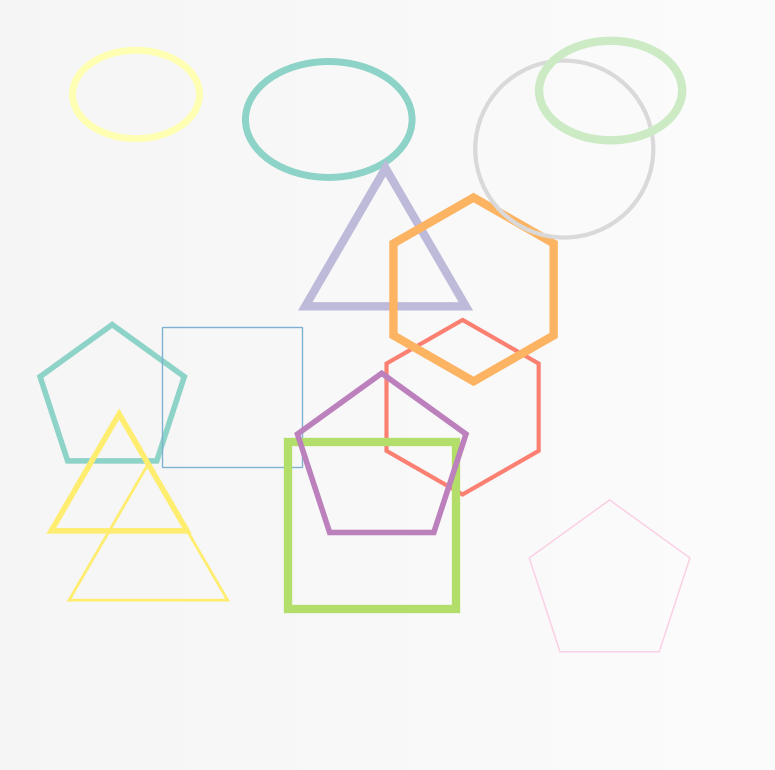[{"shape": "oval", "thickness": 2.5, "radius": 0.54, "center": [0.424, 0.845]}, {"shape": "pentagon", "thickness": 2, "radius": 0.49, "center": [0.145, 0.481]}, {"shape": "oval", "thickness": 2.5, "radius": 0.41, "center": [0.176, 0.877]}, {"shape": "triangle", "thickness": 3, "radius": 0.6, "center": [0.497, 0.662]}, {"shape": "hexagon", "thickness": 1.5, "radius": 0.57, "center": [0.597, 0.471]}, {"shape": "square", "thickness": 0.5, "radius": 0.45, "center": [0.299, 0.484]}, {"shape": "hexagon", "thickness": 3, "radius": 0.6, "center": [0.611, 0.624]}, {"shape": "square", "thickness": 3, "radius": 0.54, "center": [0.479, 0.317]}, {"shape": "pentagon", "thickness": 0.5, "radius": 0.54, "center": [0.787, 0.242]}, {"shape": "circle", "thickness": 1.5, "radius": 0.57, "center": [0.728, 0.806]}, {"shape": "pentagon", "thickness": 2, "radius": 0.57, "center": [0.493, 0.401]}, {"shape": "oval", "thickness": 3, "radius": 0.46, "center": [0.788, 0.882]}, {"shape": "triangle", "thickness": 1, "radius": 0.59, "center": [0.191, 0.28]}, {"shape": "triangle", "thickness": 2, "radius": 0.51, "center": [0.154, 0.361]}]